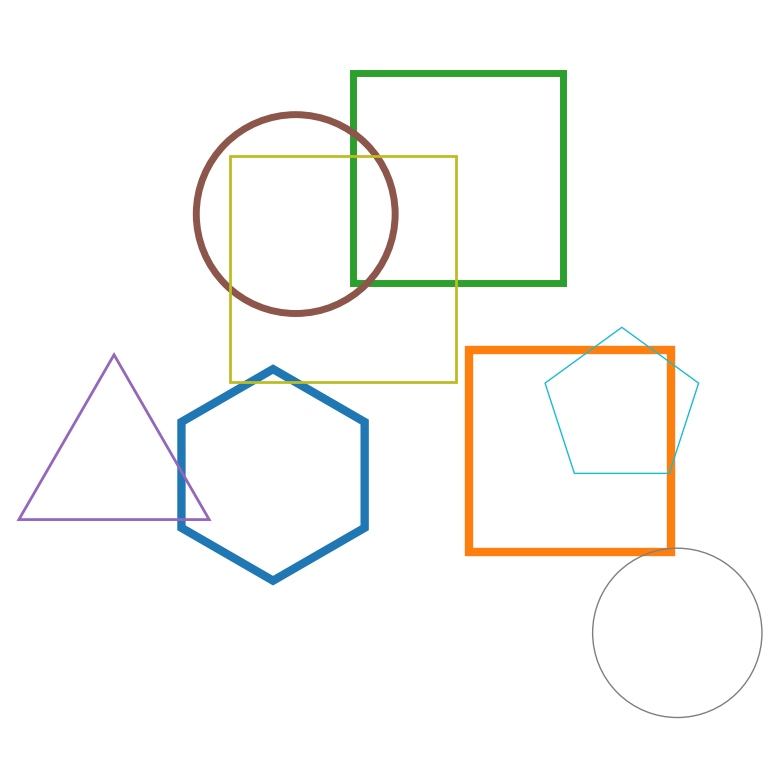[{"shape": "hexagon", "thickness": 3, "radius": 0.69, "center": [0.355, 0.383]}, {"shape": "square", "thickness": 3, "radius": 0.65, "center": [0.741, 0.415]}, {"shape": "square", "thickness": 2.5, "radius": 0.68, "center": [0.595, 0.769]}, {"shape": "triangle", "thickness": 1, "radius": 0.71, "center": [0.148, 0.397]}, {"shape": "circle", "thickness": 2.5, "radius": 0.65, "center": [0.384, 0.722]}, {"shape": "circle", "thickness": 0.5, "radius": 0.55, "center": [0.88, 0.178]}, {"shape": "square", "thickness": 1, "radius": 0.73, "center": [0.446, 0.65]}, {"shape": "pentagon", "thickness": 0.5, "radius": 0.52, "center": [0.808, 0.47]}]